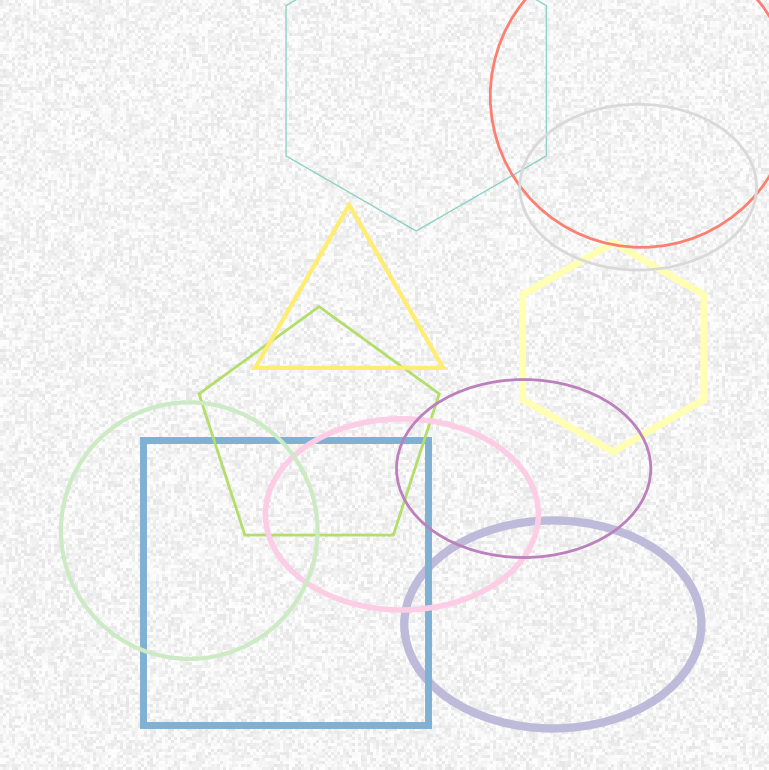[{"shape": "hexagon", "thickness": 0.5, "radius": 0.98, "center": [0.541, 0.895]}, {"shape": "hexagon", "thickness": 2.5, "radius": 0.68, "center": [0.796, 0.549]}, {"shape": "oval", "thickness": 3, "radius": 0.96, "center": [0.718, 0.189]}, {"shape": "circle", "thickness": 1, "radius": 0.98, "center": [0.833, 0.875]}, {"shape": "square", "thickness": 2.5, "radius": 0.93, "center": [0.371, 0.244]}, {"shape": "pentagon", "thickness": 1, "radius": 0.82, "center": [0.414, 0.438]}, {"shape": "oval", "thickness": 2, "radius": 0.89, "center": [0.522, 0.332]}, {"shape": "oval", "thickness": 1, "radius": 0.77, "center": [0.829, 0.757]}, {"shape": "oval", "thickness": 1, "radius": 0.83, "center": [0.68, 0.392]}, {"shape": "circle", "thickness": 1.5, "radius": 0.83, "center": [0.246, 0.311]}, {"shape": "triangle", "thickness": 1.5, "radius": 0.71, "center": [0.453, 0.593]}]